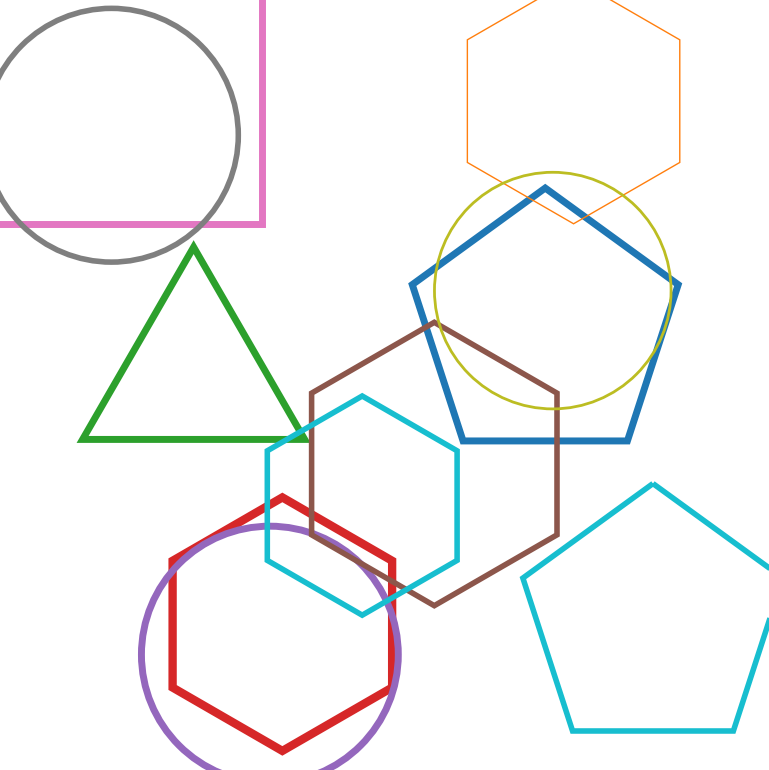[{"shape": "pentagon", "thickness": 2.5, "radius": 0.91, "center": [0.708, 0.574]}, {"shape": "hexagon", "thickness": 0.5, "radius": 0.8, "center": [0.745, 0.869]}, {"shape": "triangle", "thickness": 2.5, "radius": 0.83, "center": [0.251, 0.513]}, {"shape": "hexagon", "thickness": 3, "radius": 0.82, "center": [0.367, 0.189]}, {"shape": "circle", "thickness": 2.5, "radius": 0.83, "center": [0.35, 0.15]}, {"shape": "hexagon", "thickness": 2, "radius": 0.92, "center": [0.564, 0.397]}, {"shape": "square", "thickness": 2.5, "radius": 0.92, "center": [0.156, 0.894]}, {"shape": "circle", "thickness": 2, "radius": 0.82, "center": [0.145, 0.824]}, {"shape": "circle", "thickness": 1, "radius": 0.77, "center": [0.718, 0.623]}, {"shape": "pentagon", "thickness": 2, "radius": 0.89, "center": [0.848, 0.194]}, {"shape": "hexagon", "thickness": 2, "radius": 0.71, "center": [0.47, 0.343]}]